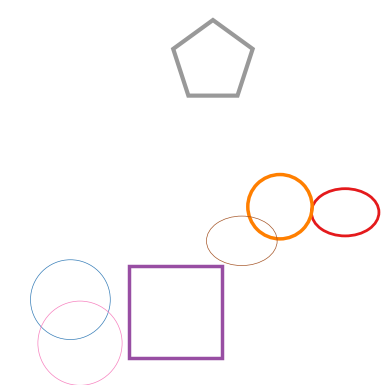[{"shape": "oval", "thickness": 2, "radius": 0.44, "center": [0.897, 0.449]}, {"shape": "circle", "thickness": 0.5, "radius": 0.52, "center": [0.183, 0.222]}, {"shape": "square", "thickness": 2.5, "radius": 0.6, "center": [0.456, 0.19]}, {"shape": "circle", "thickness": 2.5, "radius": 0.42, "center": [0.727, 0.463]}, {"shape": "oval", "thickness": 0.5, "radius": 0.46, "center": [0.628, 0.374]}, {"shape": "circle", "thickness": 0.5, "radius": 0.55, "center": [0.208, 0.109]}, {"shape": "pentagon", "thickness": 3, "radius": 0.54, "center": [0.553, 0.839]}]